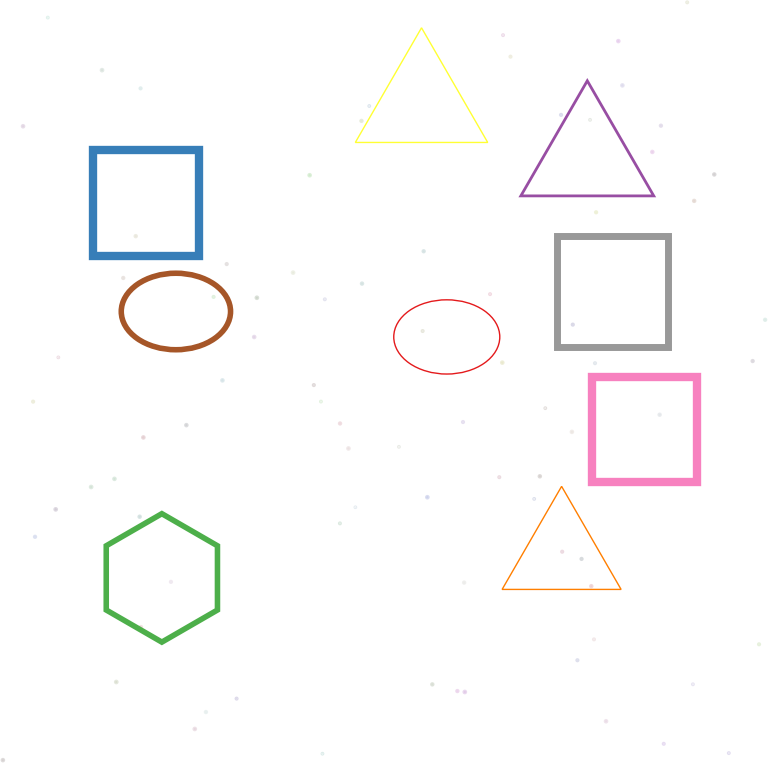[{"shape": "oval", "thickness": 0.5, "radius": 0.34, "center": [0.58, 0.562]}, {"shape": "square", "thickness": 3, "radius": 0.35, "center": [0.19, 0.736]}, {"shape": "hexagon", "thickness": 2, "radius": 0.42, "center": [0.21, 0.249]}, {"shape": "triangle", "thickness": 1, "radius": 0.5, "center": [0.763, 0.795]}, {"shape": "triangle", "thickness": 0.5, "radius": 0.45, "center": [0.729, 0.279]}, {"shape": "triangle", "thickness": 0.5, "radius": 0.5, "center": [0.547, 0.865]}, {"shape": "oval", "thickness": 2, "radius": 0.35, "center": [0.228, 0.595]}, {"shape": "square", "thickness": 3, "radius": 0.34, "center": [0.836, 0.442]}, {"shape": "square", "thickness": 2.5, "radius": 0.36, "center": [0.795, 0.622]}]